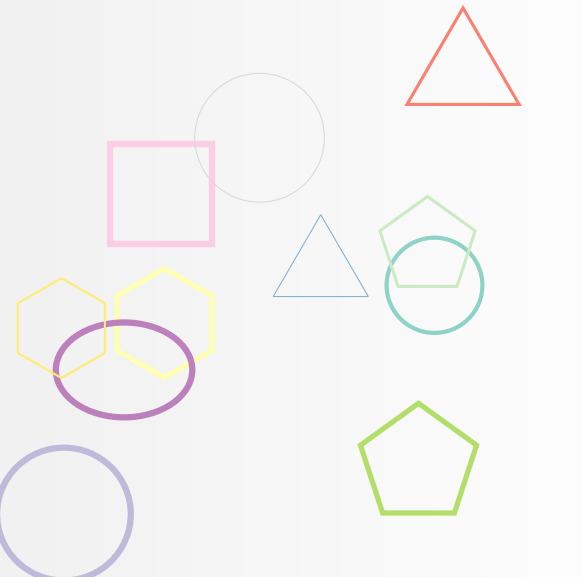[{"shape": "circle", "thickness": 2, "radius": 0.41, "center": [0.748, 0.505]}, {"shape": "hexagon", "thickness": 2.5, "radius": 0.47, "center": [0.283, 0.44]}, {"shape": "circle", "thickness": 3, "radius": 0.58, "center": [0.11, 0.109]}, {"shape": "triangle", "thickness": 1.5, "radius": 0.56, "center": [0.797, 0.874]}, {"shape": "triangle", "thickness": 0.5, "radius": 0.47, "center": [0.552, 0.533]}, {"shape": "pentagon", "thickness": 2.5, "radius": 0.53, "center": [0.72, 0.196]}, {"shape": "square", "thickness": 3, "radius": 0.44, "center": [0.277, 0.663]}, {"shape": "circle", "thickness": 0.5, "radius": 0.56, "center": [0.447, 0.761]}, {"shape": "oval", "thickness": 3, "radius": 0.59, "center": [0.213, 0.359]}, {"shape": "pentagon", "thickness": 1.5, "radius": 0.43, "center": [0.736, 0.573]}, {"shape": "hexagon", "thickness": 1, "radius": 0.43, "center": [0.106, 0.431]}]